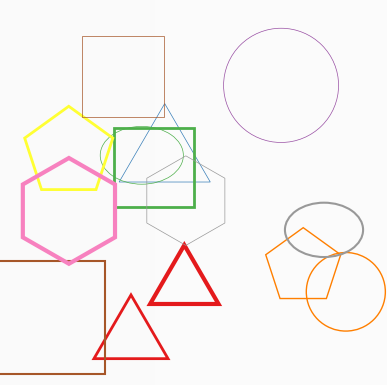[{"shape": "triangle", "thickness": 3, "radius": 0.51, "center": [0.476, 0.261]}, {"shape": "triangle", "thickness": 2, "radius": 0.55, "center": [0.338, 0.124]}, {"shape": "triangle", "thickness": 0.5, "radius": 0.68, "center": [0.425, 0.595]}, {"shape": "square", "thickness": 2, "radius": 0.51, "center": [0.398, 0.565]}, {"shape": "oval", "thickness": 0.5, "radius": 0.54, "center": [0.366, 0.597]}, {"shape": "circle", "thickness": 0.5, "radius": 0.74, "center": [0.725, 0.778]}, {"shape": "pentagon", "thickness": 1, "radius": 0.51, "center": [0.782, 0.307]}, {"shape": "circle", "thickness": 1, "radius": 0.51, "center": [0.892, 0.242]}, {"shape": "pentagon", "thickness": 2, "radius": 0.6, "center": [0.177, 0.604]}, {"shape": "square", "thickness": 0.5, "radius": 0.52, "center": [0.317, 0.801]}, {"shape": "square", "thickness": 1.5, "radius": 0.73, "center": [0.123, 0.175]}, {"shape": "hexagon", "thickness": 3, "radius": 0.69, "center": [0.178, 0.452]}, {"shape": "oval", "thickness": 1.5, "radius": 0.5, "center": [0.836, 0.403]}, {"shape": "hexagon", "thickness": 0.5, "radius": 0.58, "center": [0.48, 0.479]}]